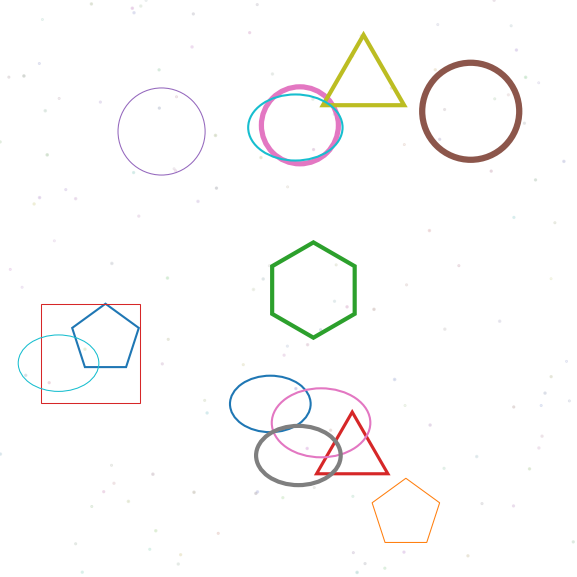[{"shape": "oval", "thickness": 1, "radius": 0.35, "center": [0.468, 0.3]}, {"shape": "pentagon", "thickness": 1, "radius": 0.3, "center": [0.183, 0.413]}, {"shape": "pentagon", "thickness": 0.5, "radius": 0.31, "center": [0.703, 0.11]}, {"shape": "hexagon", "thickness": 2, "radius": 0.41, "center": [0.543, 0.497]}, {"shape": "square", "thickness": 0.5, "radius": 0.43, "center": [0.156, 0.387]}, {"shape": "triangle", "thickness": 1.5, "radius": 0.36, "center": [0.61, 0.214]}, {"shape": "circle", "thickness": 0.5, "radius": 0.38, "center": [0.28, 0.771]}, {"shape": "circle", "thickness": 3, "radius": 0.42, "center": [0.815, 0.806]}, {"shape": "circle", "thickness": 2.5, "radius": 0.33, "center": [0.519, 0.782]}, {"shape": "oval", "thickness": 1, "radius": 0.43, "center": [0.556, 0.267]}, {"shape": "oval", "thickness": 2, "radius": 0.37, "center": [0.517, 0.21]}, {"shape": "triangle", "thickness": 2, "radius": 0.41, "center": [0.629, 0.858]}, {"shape": "oval", "thickness": 0.5, "radius": 0.35, "center": [0.101, 0.37]}, {"shape": "oval", "thickness": 1, "radius": 0.41, "center": [0.511, 0.778]}]